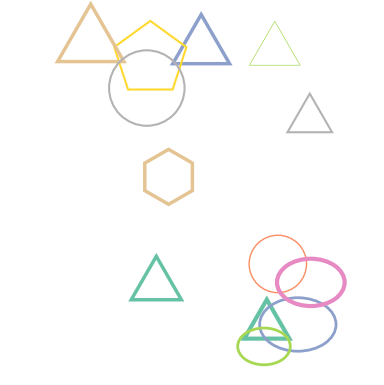[{"shape": "triangle", "thickness": 3, "radius": 0.34, "center": [0.693, 0.154]}, {"shape": "triangle", "thickness": 2.5, "radius": 0.38, "center": [0.406, 0.259]}, {"shape": "circle", "thickness": 1, "radius": 0.37, "center": [0.722, 0.314]}, {"shape": "oval", "thickness": 2, "radius": 0.5, "center": [0.774, 0.157]}, {"shape": "triangle", "thickness": 2.5, "radius": 0.43, "center": [0.523, 0.877]}, {"shape": "oval", "thickness": 3, "radius": 0.44, "center": [0.807, 0.267]}, {"shape": "triangle", "thickness": 0.5, "radius": 0.38, "center": [0.714, 0.869]}, {"shape": "oval", "thickness": 2, "radius": 0.34, "center": [0.686, 0.1]}, {"shape": "pentagon", "thickness": 1.5, "radius": 0.49, "center": [0.391, 0.847]}, {"shape": "triangle", "thickness": 2.5, "radius": 0.5, "center": [0.236, 0.89]}, {"shape": "hexagon", "thickness": 2.5, "radius": 0.36, "center": [0.438, 0.541]}, {"shape": "circle", "thickness": 1.5, "radius": 0.49, "center": [0.381, 0.771]}, {"shape": "triangle", "thickness": 1.5, "radius": 0.33, "center": [0.805, 0.69]}]